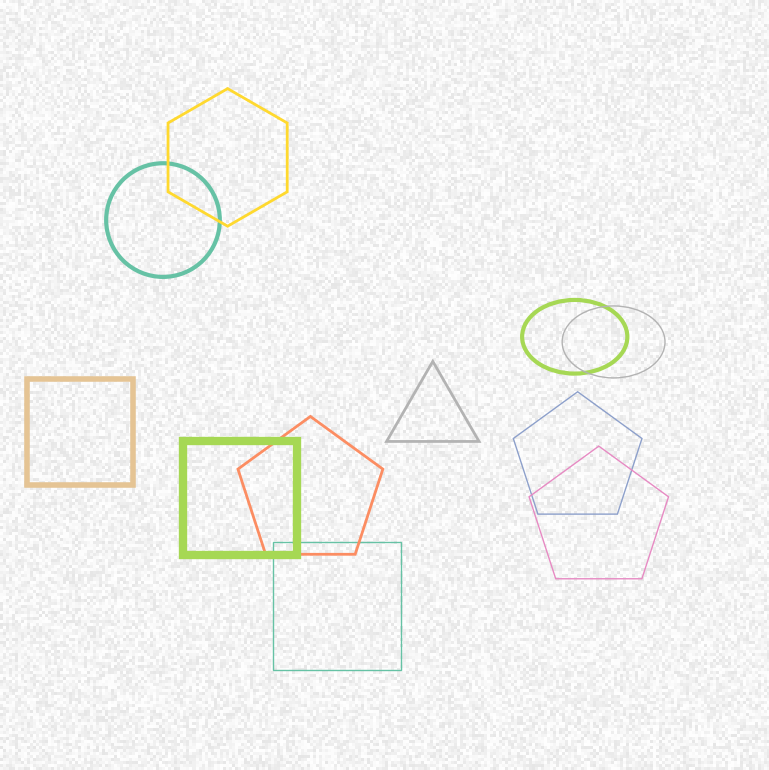[{"shape": "square", "thickness": 0.5, "radius": 0.42, "center": [0.438, 0.213]}, {"shape": "circle", "thickness": 1.5, "radius": 0.37, "center": [0.212, 0.714]}, {"shape": "pentagon", "thickness": 1, "radius": 0.49, "center": [0.403, 0.36]}, {"shape": "pentagon", "thickness": 0.5, "radius": 0.44, "center": [0.75, 0.403]}, {"shape": "pentagon", "thickness": 0.5, "radius": 0.48, "center": [0.778, 0.325]}, {"shape": "oval", "thickness": 1.5, "radius": 0.34, "center": [0.746, 0.563]}, {"shape": "square", "thickness": 3, "radius": 0.37, "center": [0.311, 0.353]}, {"shape": "hexagon", "thickness": 1, "radius": 0.45, "center": [0.296, 0.796]}, {"shape": "square", "thickness": 2, "radius": 0.34, "center": [0.104, 0.438]}, {"shape": "oval", "thickness": 0.5, "radius": 0.33, "center": [0.797, 0.556]}, {"shape": "triangle", "thickness": 1, "radius": 0.35, "center": [0.562, 0.461]}]